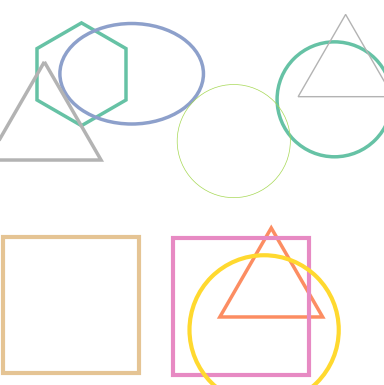[{"shape": "circle", "thickness": 2.5, "radius": 0.75, "center": [0.869, 0.742]}, {"shape": "hexagon", "thickness": 2.5, "radius": 0.67, "center": [0.212, 0.807]}, {"shape": "triangle", "thickness": 2.5, "radius": 0.77, "center": [0.705, 0.254]}, {"shape": "oval", "thickness": 2.5, "radius": 0.93, "center": [0.342, 0.808]}, {"shape": "square", "thickness": 3, "radius": 0.89, "center": [0.626, 0.204]}, {"shape": "circle", "thickness": 0.5, "radius": 0.73, "center": [0.607, 0.634]}, {"shape": "circle", "thickness": 3, "radius": 0.97, "center": [0.686, 0.143]}, {"shape": "square", "thickness": 3, "radius": 0.88, "center": [0.184, 0.209]}, {"shape": "triangle", "thickness": 2.5, "radius": 0.85, "center": [0.115, 0.669]}, {"shape": "triangle", "thickness": 1, "radius": 0.71, "center": [0.898, 0.82]}]